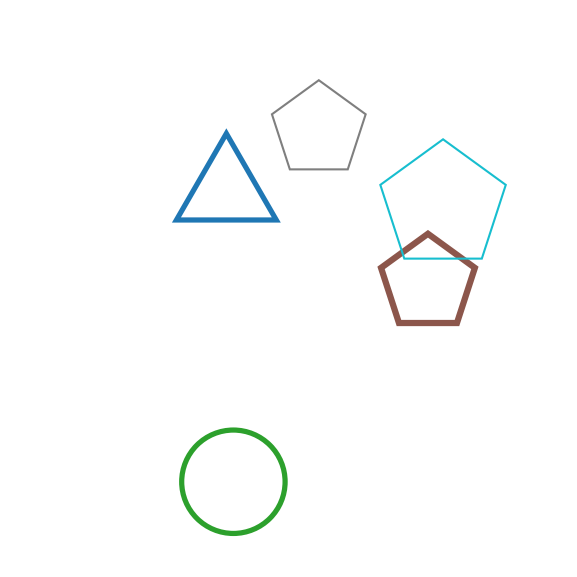[{"shape": "triangle", "thickness": 2.5, "radius": 0.5, "center": [0.392, 0.668]}, {"shape": "circle", "thickness": 2.5, "radius": 0.45, "center": [0.404, 0.165]}, {"shape": "pentagon", "thickness": 3, "radius": 0.43, "center": [0.741, 0.509]}, {"shape": "pentagon", "thickness": 1, "radius": 0.43, "center": [0.552, 0.775]}, {"shape": "pentagon", "thickness": 1, "radius": 0.57, "center": [0.767, 0.644]}]